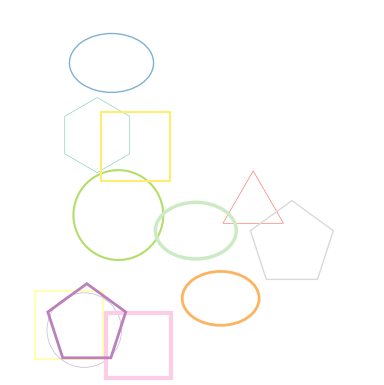[{"shape": "hexagon", "thickness": 0.5, "radius": 0.49, "center": [0.253, 0.649]}, {"shape": "square", "thickness": 1.5, "radius": 0.44, "center": [0.18, 0.156]}, {"shape": "circle", "thickness": 0.5, "radius": 0.48, "center": [0.219, 0.143]}, {"shape": "triangle", "thickness": 0.5, "radius": 0.45, "center": [0.658, 0.465]}, {"shape": "oval", "thickness": 1, "radius": 0.55, "center": [0.29, 0.837]}, {"shape": "oval", "thickness": 2, "radius": 0.5, "center": [0.573, 0.225]}, {"shape": "circle", "thickness": 1.5, "radius": 0.58, "center": [0.307, 0.441]}, {"shape": "square", "thickness": 3, "radius": 0.42, "center": [0.359, 0.102]}, {"shape": "pentagon", "thickness": 1, "radius": 0.57, "center": [0.758, 0.366]}, {"shape": "pentagon", "thickness": 2, "radius": 0.53, "center": [0.225, 0.157]}, {"shape": "oval", "thickness": 2.5, "radius": 0.53, "center": [0.509, 0.401]}, {"shape": "square", "thickness": 1.5, "radius": 0.45, "center": [0.352, 0.62]}]